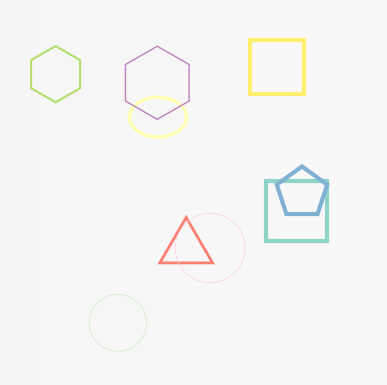[{"shape": "square", "thickness": 3, "radius": 0.39, "center": [0.765, 0.452]}, {"shape": "oval", "thickness": 2.5, "radius": 0.37, "center": [0.407, 0.696]}, {"shape": "triangle", "thickness": 2, "radius": 0.39, "center": [0.48, 0.356]}, {"shape": "pentagon", "thickness": 3, "radius": 0.34, "center": [0.779, 0.499]}, {"shape": "hexagon", "thickness": 1.5, "radius": 0.37, "center": [0.144, 0.807]}, {"shape": "circle", "thickness": 0.5, "radius": 0.45, "center": [0.542, 0.356]}, {"shape": "hexagon", "thickness": 1, "radius": 0.47, "center": [0.406, 0.785]}, {"shape": "circle", "thickness": 0.5, "radius": 0.37, "center": [0.304, 0.162]}, {"shape": "square", "thickness": 3, "radius": 0.35, "center": [0.714, 0.825]}]